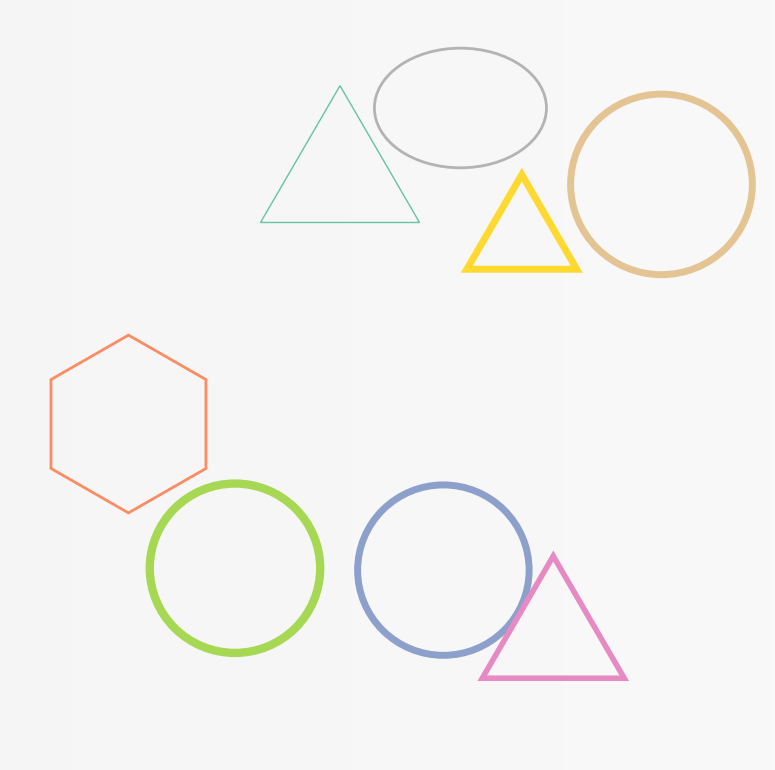[{"shape": "triangle", "thickness": 0.5, "radius": 0.59, "center": [0.439, 0.77]}, {"shape": "hexagon", "thickness": 1, "radius": 0.58, "center": [0.166, 0.449]}, {"shape": "circle", "thickness": 2.5, "radius": 0.55, "center": [0.572, 0.26]}, {"shape": "triangle", "thickness": 2, "radius": 0.53, "center": [0.714, 0.172]}, {"shape": "circle", "thickness": 3, "radius": 0.55, "center": [0.303, 0.262]}, {"shape": "triangle", "thickness": 2.5, "radius": 0.41, "center": [0.673, 0.691]}, {"shape": "circle", "thickness": 2.5, "radius": 0.59, "center": [0.854, 0.761]}, {"shape": "oval", "thickness": 1, "radius": 0.55, "center": [0.594, 0.86]}]